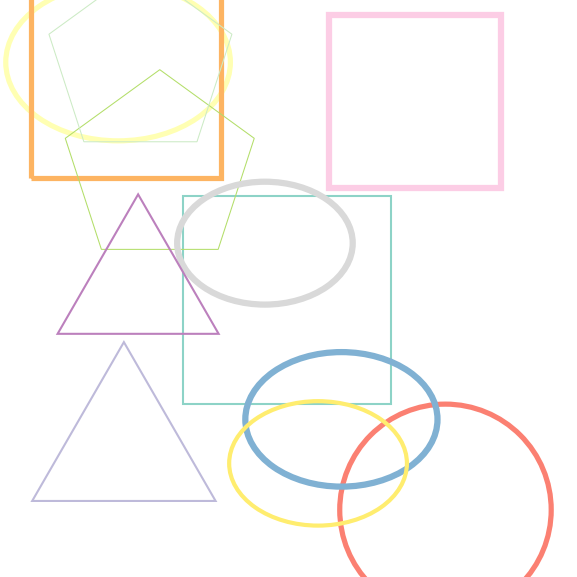[{"shape": "square", "thickness": 1, "radius": 0.9, "center": [0.497, 0.48]}, {"shape": "oval", "thickness": 2.5, "radius": 0.97, "center": [0.204, 0.891]}, {"shape": "triangle", "thickness": 1, "radius": 0.92, "center": [0.215, 0.223]}, {"shape": "circle", "thickness": 2.5, "radius": 0.92, "center": [0.771, 0.116]}, {"shape": "oval", "thickness": 3, "radius": 0.83, "center": [0.591, 0.273]}, {"shape": "square", "thickness": 2.5, "radius": 0.82, "center": [0.218, 0.856]}, {"shape": "pentagon", "thickness": 0.5, "radius": 0.86, "center": [0.277, 0.706]}, {"shape": "square", "thickness": 3, "radius": 0.75, "center": [0.719, 0.823]}, {"shape": "oval", "thickness": 3, "radius": 0.76, "center": [0.459, 0.578]}, {"shape": "triangle", "thickness": 1, "radius": 0.8, "center": [0.239, 0.502]}, {"shape": "pentagon", "thickness": 0.5, "radius": 0.83, "center": [0.243, 0.888]}, {"shape": "oval", "thickness": 2, "radius": 0.77, "center": [0.551, 0.197]}]